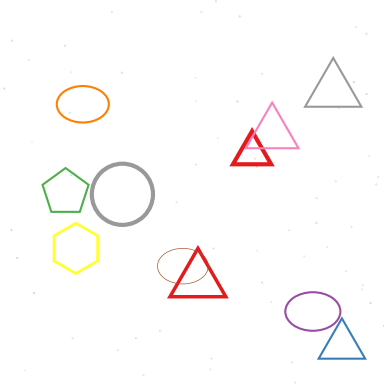[{"shape": "triangle", "thickness": 2.5, "radius": 0.42, "center": [0.514, 0.271]}, {"shape": "triangle", "thickness": 3, "radius": 0.29, "center": [0.655, 0.602]}, {"shape": "triangle", "thickness": 1.5, "radius": 0.35, "center": [0.888, 0.103]}, {"shape": "pentagon", "thickness": 1.5, "radius": 0.31, "center": [0.17, 0.501]}, {"shape": "oval", "thickness": 1.5, "radius": 0.36, "center": [0.813, 0.191]}, {"shape": "oval", "thickness": 1.5, "radius": 0.34, "center": [0.215, 0.729]}, {"shape": "hexagon", "thickness": 2, "radius": 0.33, "center": [0.197, 0.355]}, {"shape": "oval", "thickness": 0.5, "radius": 0.33, "center": [0.475, 0.309]}, {"shape": "triangle", "thickness": 1.5, "radius": 0.4, "center": [0.707, 0.654]}, {"shape": "triangle", "thickness": 1.5, "radius": 0.42, "center": [0.866, 0.765]}, {"shape": "circle", "thickness": 3, "radius": 0.4, "center": [0.318, 0.495]}]